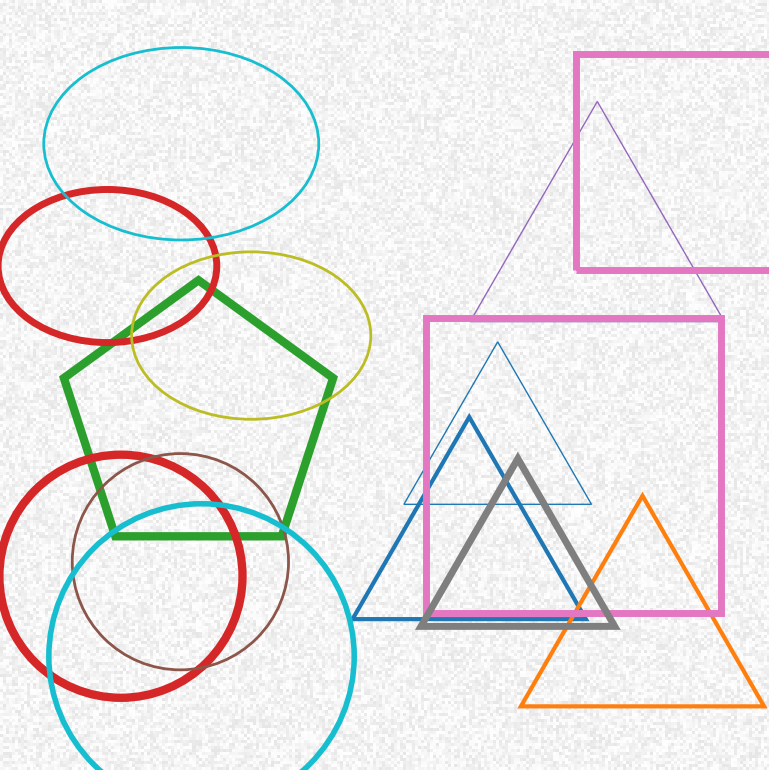[{"shape": "triangle", "thickness": 0.5, "radius": 0.7, "center": [0.646, 0.415]}, {"shape": "triangle", "thickness": 1.5, "radius": 0.87, "center": [0.609, 0.283]}, {"shape": "triangle", "thickness": 1.5, "radius": 0.91, "center": [0.834, 0.174]}, {"shape": "pentagon", "thickness": 3, "radius": 0.92, "center": [0.258, 0.452]}, {"shape": "oval", "thickness": 2.5, "radius": 0.71, "center": [0.14, 0.654]}, {"shape": "circle", "thickness": 3, "radius": 0.79, "center": [0.157, 0.252]}, {"shape": "triangle", "thickness": 0.5, "radius": 0.95, "center": [0.776, 0.678]}, {"shape": "circle", "thickness": 1, "radius": 0.7, "center": [0.234, 0.27]}, {"shape": "square", "thickness": 2.5, "radius": 0.7, "center": [0.888, 0.79]}, {"shape": "square", "thickness": 2.5, "radius": 0.96, "center": [0.745, 0.396]}, {"shape": "triangle", "thickness": 2.5, "radius": 0.73, "center": [0.673, 0.259]}, {"shape": "oval", "thickness": 1, "radius": 0.78, "center": [0.326, 0.564]}, {"shape": "circle", "thickness": 2, "radius": 0.99, "center": [0.262, 0.147]}, {"shape": "oval", "thickness": 1, "radius": 0.89, "center": [0.235, 0.813]}]